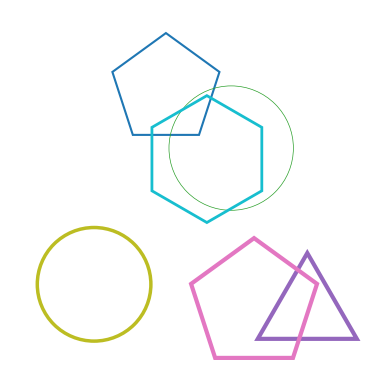[{"shape": "pentagon", "thickness": 1.5, "radius": 0.73, "center": [0.431, 0.768]}, {"shape": "circle", "thickness": 0.5, "radius": 0.81, "center": [0.6, 0.615]}, {"shape": "triangle", "thickness": 3, "radius": 0.74, "center": [0.798, 0.194]}, {"shape": "pentagon", "thickness": 3, "radius": 0.86, "center": [0.66, 0.21]}, {"shape": "circle", "thickness": 2.5, "radius": 0.74, "center": [0.244, 0.262]}, {"shape": "hexagon", "thickness": 2, "radius": 0.82, "center": [0.537, 0.587]}]